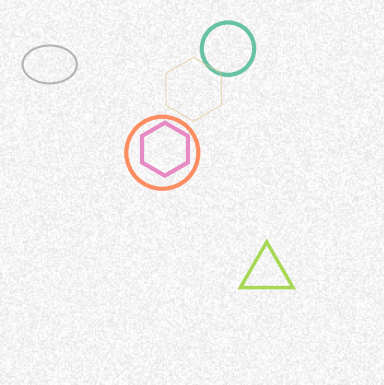[{"shape": "circle", "thickness": 3, "radius": 0.34, "center": [0.592, 0.874]}, {"shape": "circle", "thickness": 3, "radius": 0.47, "center": [0.422, 0.603]}, {"shape": "hexagon", "thickness": 3, "radius": 0.34, "center": [0.428, 0.612]}, {"shape": "triangle", "thickness": 2.5, "radius": 0.39, "center": [0.693, 0.293]}, {"shape": "hexagon", "thickness": 0.5, "radius": 0.41, "center": [0.503, 0.768]}, {"shape": "oval", "thickness": 1.5, "radius": 0.35, "center": [0.129, 0.833]}]